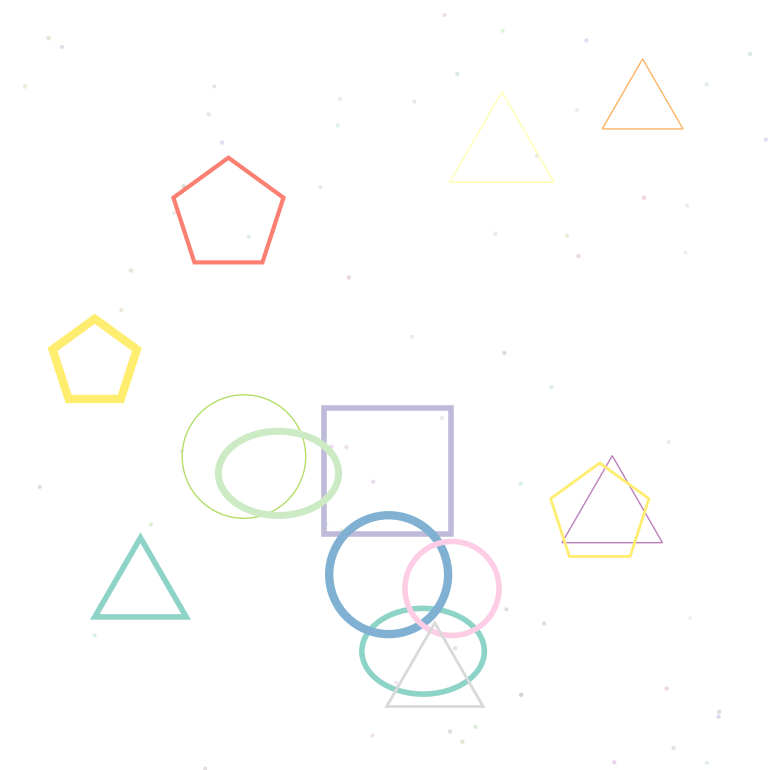[{"shape": "triangle", "thickness": 2, "radius": 0.34, "center": [0.182, 0.233]}, {"shape": "oval", "thickness": 2, "radius": 0.4, "center": [0.55, 0.154]}, {"shape": "triangle", "thickness": 0.5, "radius": 0.39, "center": [0.652, 0.802]}, {"shape": "square", "thickness": 2, "radius": 0.41, "center": [0.503, 0.388]}, {"shape": "pentagon", "thickness": 1.5, "radius": 0.38, "center": [0.297, 0.72]}, {"shape": "circle", "thickness": 3, "radius": 0.39, "center": [0.505, 0.254]}, {"shape": "triangle", "thickness": 0.5, "radius": 0.3, "center": [0.835, 0.863]}, {"shape": "circle", "thickness": 0.5, "radius": 0.4, "center": [0.317, 0.407]}, {"shape": "circle", "thickness": 2, "radius": 0.31, "center": [0.587, 0.236]}, {"shape": "triangle", "thickness": 1, "radius": 0.36, "center": [0.565, 0.119]}, {"shape": "triangle", "thickness": 0.5, "radius": 0.38, "center": [0.795, 0.333]}, {"shape": "oval", "thickness": 2.5, "radius": 0.39, "center": [0.362, 0.385]}, {"shape": "pentagon", "thickness": 3, "radius": 0.29, "center": [0.123, 0.528]}, {"shape": "pentagon", "thickness": 1, "radius": 0.34, "center": [0.779, 0.332]}]